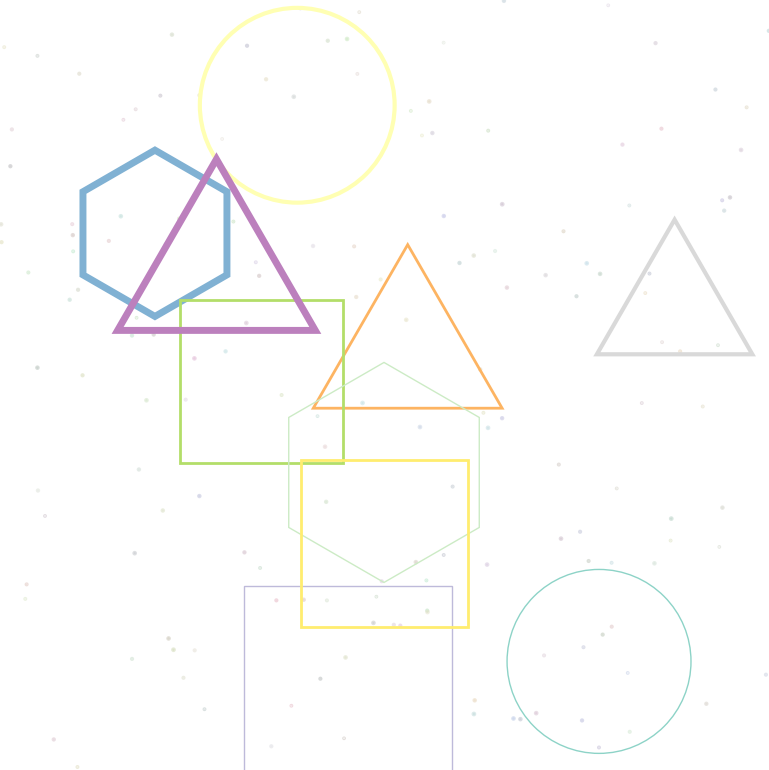[{"shape": "circle", "thickness": 0.5, "radius": 0.6, "center": [0.778, 0.141]}, {"shape": "circle", "thickness": 1.5, "radius": 0.63, "center": [0.386, 0.863]}, {"shape": "square", "thickness": 0.5, "radius": 0.67, "center": [0.452, 0.104]}, {"shape": "hexagon", "thickness": 2.5, "radius": 0.54, "center": [0.201, 0.697]}, {"shape": "triangle", "thickness": 1, "radius": 0.71, "center": [0.529, 0.541]}, {"shape": "square", "thickness": 1, "radius": 0.53, "center": [0.339, 0.504]}, {"shape": "triangle", "thickness": 1.5, "radius": 0.58, "center": [0.876, 0.598]}, {"shape": "triangle", "thickness": 2.5, "radius": 0.74, "center": [0.281, 0.645]}, {"shape": "hexagon", "thickness": 0.5, "radius": 0.71, "center": [0.499, 0.386]}, {"shape": "square", "thickness": 1, "radius": 0.54, "center": [0.499, 0.294]}]